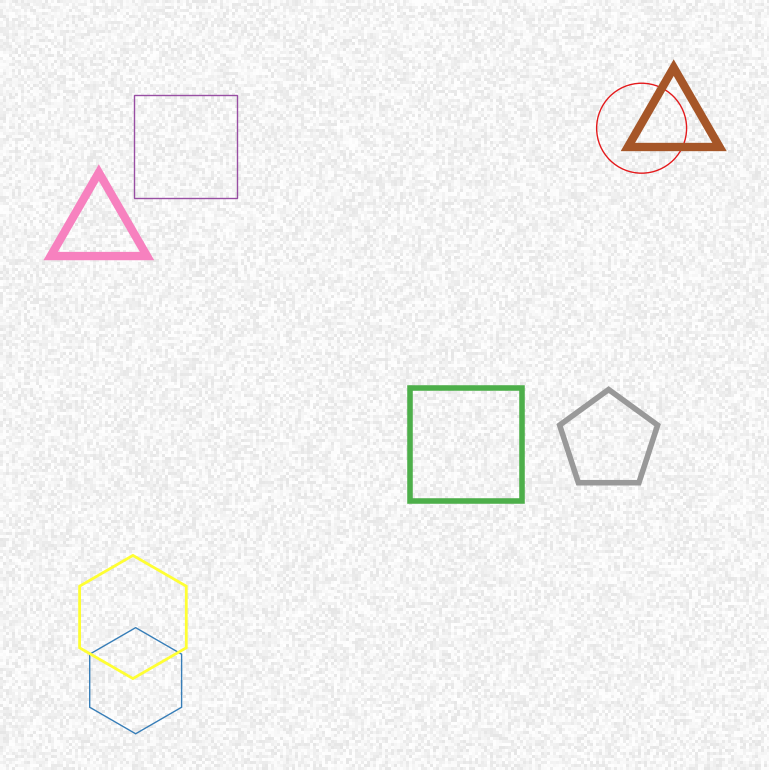[{"shape": "circle", "thickness": 0.5, "radius": 0.29, "center": [0.833, 0.834]}, {"shape": "hexagon", "thickness": 0.5, "radius": 0.34, "center": [0.176, 0.116]}, {"shape": "square", "thickness": 2, "radius": 0.36, "center": [0.605, 0.423]}, {"shape": "square", "thickness": 0.5, "radius": 0.34, "center": [0.241, 0.81]}, {"shape": "hexagon", "thickness": 1, "radius": 0.4, "center": [0.173, 0.199]}, {"shape": "triangle", "thickness": 3, "radius": 0.34, "center": [0.875, 0.843]}, {"shape": "triangle", "thickness": 3, "radius": 0.36, "center": [0.128, 0.704]}, {"shape": "pentagon", "thickness": 2, "radius": 0.33, "center": [0.79, 0.427]}]